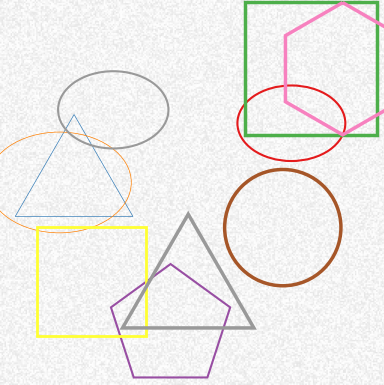[{"shape": "oval", "thickness": 1.5, "radius": 0.7, "center": [0.757, 0.68]}, {"shape": "triangle", "thickness": 0.5, "radius": 0.88, "center": [0.192, 0.526]}, {"shape": "square", "thickness": 2.5, "radius": 0.86, "center": [0.807, 0.822]}, {"shape": "pentagon", "thickness": 1.5, "radius": 0.81, "center": [0.443, 0.151]}, {"shape": "oval", "thickness": 0.5, "radius": 0.93, "center": [0.154, 0.526]}, {"shape": "square", "thickness": 2, "radius": 0.71, "center": [0.239, 0.269]}, {"shape": "circle", "thickness": 2.5, "radius": 0.76, "center": [0.734, 0.409]}, {"shape": "hexagon", "thickness": 2.5, "radius": 0.86, "center": [0.89, 0.822]}, {"shape": "oval", "thickness": 1.5, "radius": 0.72, "center": [0.294, 0.715]}, {"shape": "triangle", "thickness": 2.5, "radius": 0.98, "center": [0.489, 0.247]}]